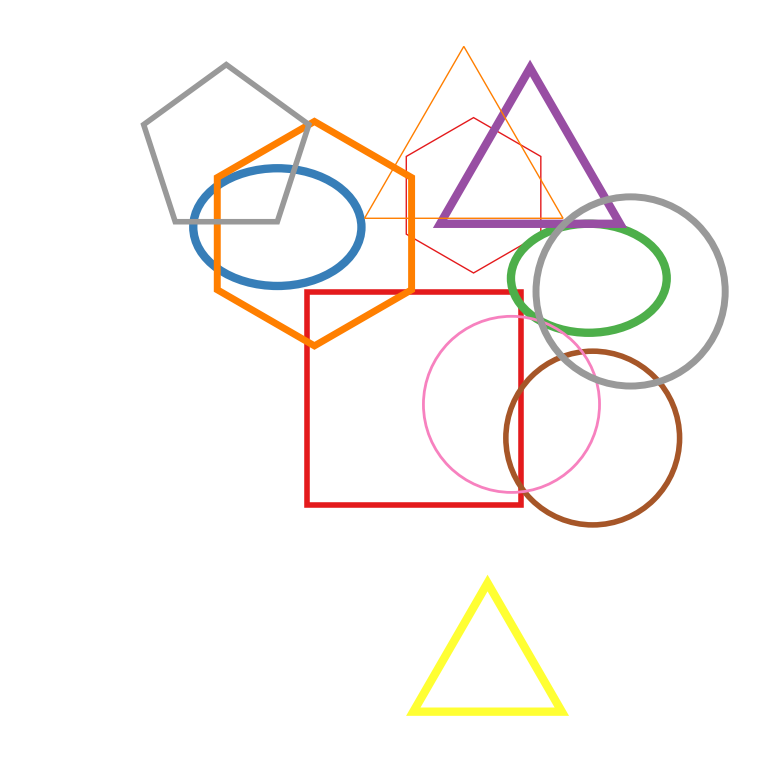[{"shape": "hexagon", "thickness": 0.5, "radius": 0.5, "center": [0.615, 0.746]}, {"shape": "square", "thickness": 2, "radius": 0.69, "center": [0.538, 0.482]}, {"shape": "oval", "thickness": 3, "radius": 0.55, "center": [0.36, 0.705]}, {"shape": "oval", "thickness": 3, "radius": 0.51, "center": [0.765, 0.639]}, {"shape": "triangle", "thickness": 3, "radius": 0.67, "center": [0.688, 0.777]}, {"shape": "triangle", "thickness": 0.5, "radius": 0.74, "center": [0.602, 0.791]}, {"shape": "hexagon", "thickness": 2.5, "radius": 0.73, "center": [0.408, 0.697]}, {"shape": "triangle", "thickness": 3, "radius": 0.56, "center": [0.633, 0.131]}, {"shape": "circle", "thickness": 2, "radius": 0.56, "center": [0.77, 0.431]}, {"shape": "circle", "thickness": 1, "radius": 0.57, "center": [0.664, 0.475]}, {"shape": "circle", "thickness": 2.5, "radius": 0.61, "center": [0.819, 0.622]}, {"shape": "pentagon", "thickness": 2, "radius": 0.56, "center": [0.294, 0.803]}]